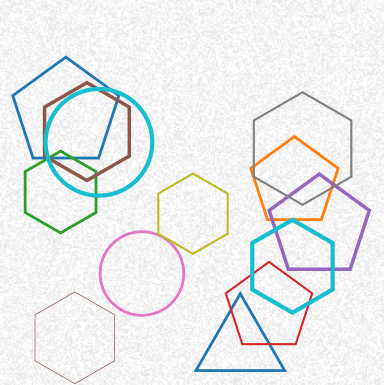[{"shape": "triangle", "thickness": 2, "radius": 0.67, "center": [0.624, 0.104]}, {"shape": "pentagon", "thickness": 2, "radius": 0.72, "center": [0.171, 0.707]}, {"shape": "pentagon", "thickness": 2, "radius": 0.6, "center": [0.765, 0.526]}, {"shape": "hexagon", "thickness": 2, "radius": 0.53, "center": [0.157, 0.501]}, {"shape": "pentagon", "thickness": 1.5, "radius": 0.59, "center": [0.699, 0.202]}, {"shape": "pentagon", "thickness": 2.5, "radius": 0.68, "center": [0.829, 0.411]}, {"shape": "hexagon", "thickness": 0.5, "radius": 0.6, "center": [0.194, 0.123]}, {"shape": "hexagon", "thickness": 2.5, "radius": 0.64, "center": [0.226, 0.658]}, {"shape": "circle", "thickness": 2, "radius": 0.54, "center": [0.369, 0.29]}, {"shape": "hexagon", "thickness": 1.5, "radius": 0.73, "center": [0.786, 0.614]}, {"shape": "hexagon", "thickness": 1.5, "radius": 0.52, "center": [0.501, 0.445]}, {"shape": "hexagon", "thickness": 3, "radius": 0.6, "center": [0.76, 0.308]}, {"shape": "circle", "thickness": 3, "radius": 0.69, "center": [0.257, 0.63]}]